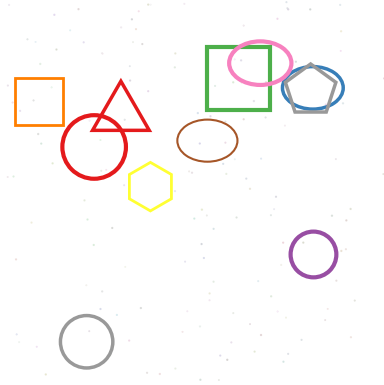[{"shape": "circle", "thickness": 3, "radius": 0.41, "center": [0.245, 0.618]}, {"shape": "triangle", "thickness": 2.5, "radius": 0.43, "center": [0.314, 0.704]}, {"shape": "oval", "thickness": 2.5, "radius": 0.39, "center": [0.813, 0.772]}, {"shape": "square", "thickness": 3, "radius": 0.41, "center": [0.62, 0.795]}, {"shape": "circle", "thickness": 3, "radius": 0.3, "center": [0.814, 0.339]}, {"shape": "square", "thickness": 2, "radius": 0.31, "center": [0.101, 0.736]}, {"shape": "hexagon", "thickness": 2, "radius": 0.32, "center": [0.391, 0.515]}, {"shape": "oval", "thickness": 1.5, "radius": 0.39, "center": [0.539, 0.635]}, {"shape": "oval", "thickness": 3, "radius": 0.4, "center": [0.676, 0.836]}, {"shape": "pentagon", "thickness": 2.5, "radius": 0.34, "center": [0.807, 0.765]}, {"shape": "circle", "thickness": 2.5, "radius": 0.34, "center": [0.225, 0.112]}]